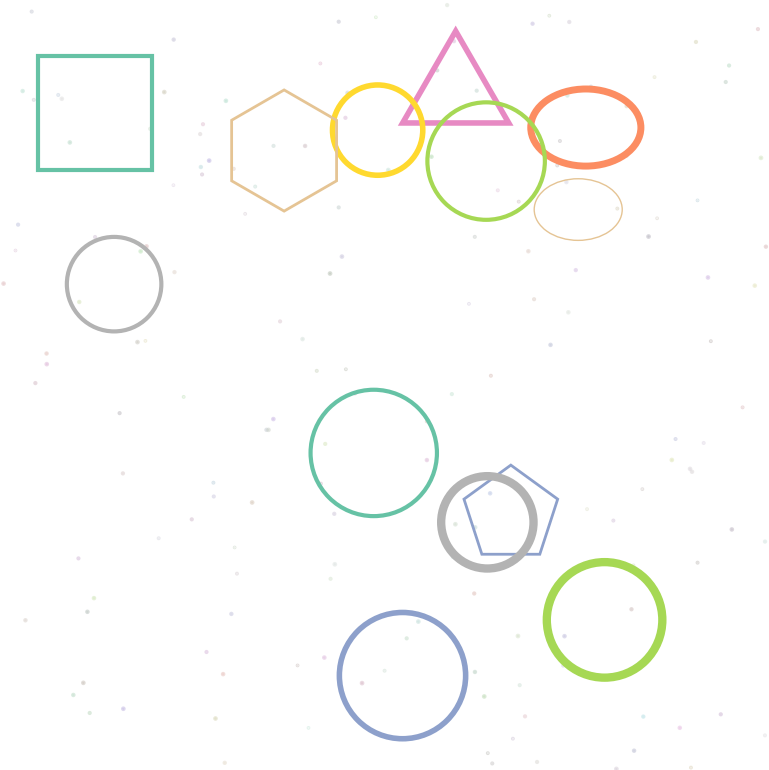[{"shape": "circle", "thickness": 1.5, "radius": 0.41, "center": [0.485, 0.412]}, {"shape": "square", "thickness": 1.5, "radius": 0.37, "center": [0.124, 0.854]}, {"shape": "oval", "thickness": 2.5, "radius": 0.36, "center": [0.761, 0.834]}, {"shape": "pentagon", "thickness": 1, "radius": 0.32, "center": [0.663, 0.332]}, {"shape": "circle", "thickness": 2, "radius": 0.41, "center": [0.523, 0.123]}, {"shape": "triangle", "thickness": 2, "radius": 0.4, "center": [0.592, 0.88]}, {"shape": "circle", "thickness": 1.5, "radius": 0.38, "center": [0.631, 0.791]}, {"shape": "circle", "thickness": 3, "radius": 0.38, "center": [0.785, 0.195]}, {"shape": "circle", "thickness": 2, "radius": 0.29, "center": [0.49, 0.831]}, {"shape": "hexagon", "thickness": 1, "radius": 0.39, "center": [0.369, 0.805]}, {"shape": "oval", "thickness": 0.5, "radius": 0.29, "center": [0.751, 0.728]}, {"shape": "circle", "thickness": 3, "radius": 0.3, "center": [0.633, 0.322]}, {"shape": "circle", "thickness": 1.5, "radius": 0.31, "center": [0.148, 0.631]}]